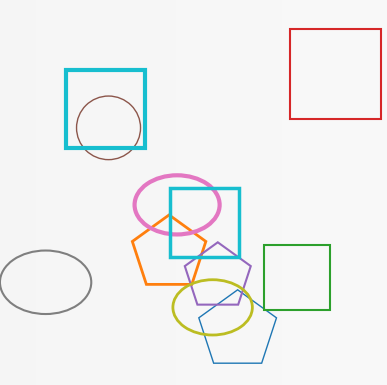[{"shape": "pentagon", "thickness": 1, "radius": 0.53, "center": [0.613, 0.142]}, {"shape": "pentagon", "thickness": 2, "radius": 0.5, "center": [0.436, 0.342]}, {"shape": "square", "thickness": 1.5, "radius": 0.43, "center": [0.766, 0.279]}, {"shape": "square", "thickness": 1.5, "radius": 0.59, "center": [0.867, 0.808]}, {"shape": "pentagon", "thickness": 1.5, "radius": 0.45, "center": [0.562, 0.281]}, {"shape": "circle", "thickness": 1, "radius": 0.41, "center": [0.28, 0.668]}, {"shape": "oval", "thickness": 3, "radius": 0.55, "center": [0.457, 0.468]}, {"shape": "oval", "thickness": 1.5, "radius": 0.59, "center": [0.118, 0.267]}, {"shape": "oval", "thickness": 2, "radius": 0.51, "center": [0.549, 0.202]}, {"shape": "square", "thickness": 2.5, "radius": 0.45, "center": [0.527, 0.423]}, {"shape": "square", "thickness": 3, "radius": 0.51, "center": [0.272, 0.716]}]